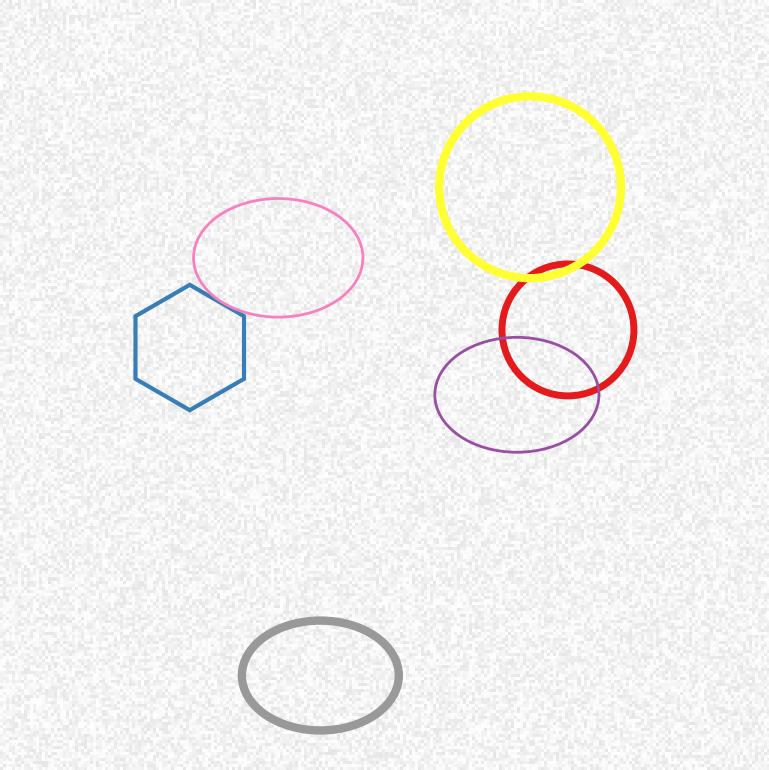[{"shape": "circle", "thickness": 2.5, "radius": 0.43, "center": [0.738, 0.572]}, {"shape": "hexagon", "thickness": 1.5, "radius": 0.41, "center": [0.246, 0.549]}, {"shape": "oval", "thickness": 1, "radius": 0.53, "center": [0.671, 0.487]}, {"shape": "circle", "thickness": 3, "radius": 0.59, "center": [0.688, 0.757]}, {"shape": "oval", "thickness": 1, "radius": 0.55, "center": [0.361, 0.665]}, {"shape": "oval", "thickness": 3, "radius": 0.51, "center": [0.416, 0.123]}]